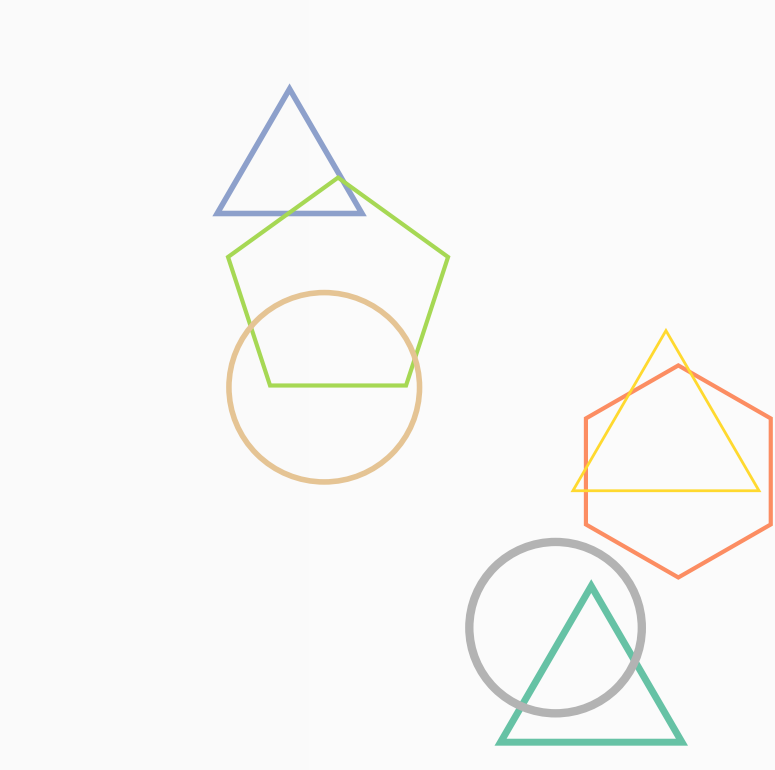[{"shape": "triangle", "thickness": 2.5, "radius": 0.68, "center": [0.763, 0.104]}, {"shape": "hexagon", "thickness": 1.5, "radius": 0.69, "center": [0.875, 0.388]}, {"shape": "triangle", "thickness": 2, "radius": 0.54, "center": [0.374, 0.777]}, {"shape": "pentagon", "thickness": 1.5, "radius": 0.75, "center": [0.436, 0.62]}, {"shape": "triangle", "thickness": 1, "radius": 0.69, "center": [0.859, 0.432]}, {"shape": "circle", "thickness": 2, "radius": 0.61, "center": [0.418, 0.497]}, {"shape": "circle", "thickness": 3, "radius": 0.56, "center": [0.717, 0.185]}]